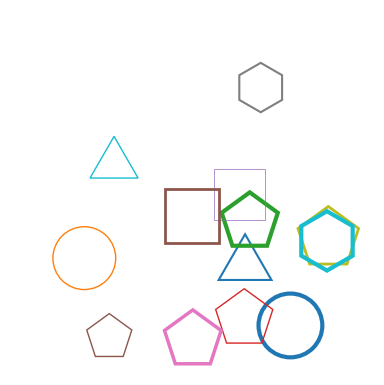[{"shape": "triangle", "thickness": 1.5, "radius": 0.4, "center": [0.637, 0.312]}, {"shape": "circle", "thickness": 3, "radius": 0.41, "center": [0.754, 0.155]}, {"shape": "circle", "thickness": 1, "radius": 0.41, "center": [0.219, 0.33]}, {"shape": "pentagon", "thickness": 3, "radius": 0.38, "center": [0.649, 0.424]}, {"shape": "pentagon", "thickness": 1, "radius": 0.39, "center": [0.634, 0.172]}, {"shape": "square", "thickness": 0.5, "radius": 0.33, "center": [0.623, 0.494]}, {"shape": "pentagon", "thickness": 1, "radius": 0.31, "center": [0.284, 0.124]}, {"shape": "square", "thickness": 2, "radius": 0.35, "center": [0.499, 0.439]}, {"shape": "pentagon", "thickness": 2.5, "radius": 0.39, "center": [0.501, 0.118]}, {"shape": "hexagon", "thickness": 1.5, "radius": 0.32, "center": [0.677, 0.773]}, {"shape": "pentagon", "thickness": 2, "radius": 0.41, "center": [0.853, 0.381]}, {"shape": "hexagon", "thickness": 3, "radius": 0.39, "center": [0.849, 0.374]}, {"shape": "triangle", "thickness": 1, "radius": 0.36, "center": [0.296, 0.574]}]